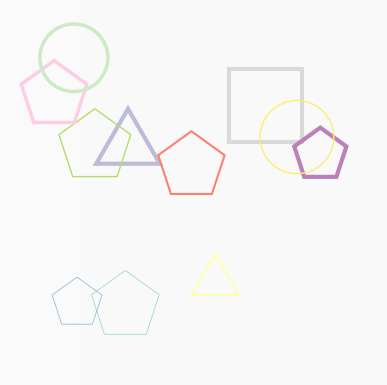[{"shape": "pentagon", "thickness": 0.5, "radius": 0.46, "center": [0.323, 0.206]}, {"shape": "triangle", "thickness": 1.5, "radius": 0.35, "center": [0.555, 0.269]}, {"shape": "triangle", "thickness": 3, "radius": 0.47, "center": [0.33, 0.622]}, {"shape": "pentagon", "thickness": 1.5, "radius": 0.45, "center": [0.494, 0.569]}, {"shape": "pentagon", "thickness": 0.5, "radius": 0.34, "center": [0.199, 0.213]}, {"shape": "pentagon", "thickness": 1, "radius": 0.49, "center": [0.245, 0.62]}, {"shape": "pentagon", "thickness": 2.5, "radius": 0.44, "center": [0.139, 0.754]}, {"shape": "square", "thickness": 3, "radius": 0.47, "center": [0.685, 0.726]}, {"shape": "pentagon", "thickness": 3, "radius": 0.35, "center": [0.827, 0.598]}, {"shape": "circle", "thickness": 2.5, "radius": 0.44, "center": [0.191, 0.85]}, {"shape": "circle", "thickness": 1, "radius": 0.48, "center": [0.766, 0.644]}]